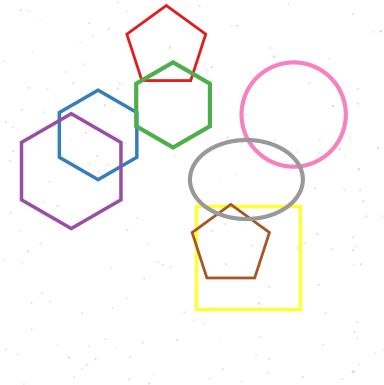[{"shape": "pentagon", "thickness": 2, "radius": 0.54, "center": [0.432, 0.878]}, {"shape": "hexagon", "thickness": 2.5, "radius": 0.58, "center": [0.255, 0.65]}, {"shape": "hexagon", "thickness": 3, "radius": 0.55, "center": [0.45, 0.727]}, {"shape": "hexagon", "thickness": 2.5, "radius": 0.75, "center": [0.185, 0.556]}, {"shape": "square", "thickness": 2.5, "radius": 0.67, "center": [0.644, 0.331]}, {"shape": "pentagon", "thickness": 2, "radius": 0.53, "center": [0.599, 0.363]}, {"shape": "circle", "thickness": 3, "radius": 0.68, "center": [0.763, 0.702]}, {"shape": "oval", "thickness": 3, "radius": 0.73, "center": [0.64, 0.534]}]